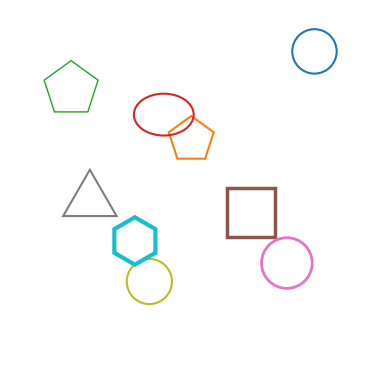[{"shape": "circle", "thickness": 1.5, "radius": 0.29, "center": [0.817, 0.867]}, {"shape": "pentagon", "thickness": 1.5, "radius": 0.31, "center": [0.497, 0.637]}, {"shape": "pentagon", "thickness": 1, "radius": 0.37, "center": [0.185, 0.769]}, {"shape": "oval", "thickness": 1.5, "radius": 0.39, "center": [0.425, 0.702]}, {"shape": "square", "thickness": 2.5, "radius": 0.32, "center": [0.652, 0.449]}, {"shape": "circle", "thickness": 2, "radius": 0.33, "center": [0.745, 0.317]}, {"shape": "triangle", "thickness": 1.5, "radius": 0.4, "center": [0.233, 0.479]}, {"shape": "circle", "thickness": 1.5, "radius": 0.29, "center": [0.388, 0.269]}, {"shape": "hexagon", "thickness": 3, "radius": 0.31, "center": [0.35, 0.374]}]